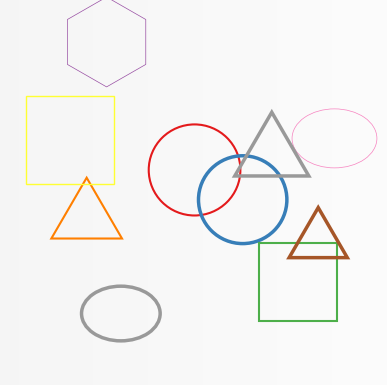[{"shape": "circle", "thickness": 1.5, "radius": 0.59, "center": [0.502, 0.559]}, {"shape": "circle", "thickness": 2.5, "radius": 0.57, "center": [0.626, 0.481]}, {"shape": "square", "thickness": 1.5, "radius": 0.5, "center": [0.769, 0.267]}, {"shape": "hexagon", "thickness": 0.5, "radius": 0.58, "center": [0.275, 0.891]}, {"shape": "triangle", "thickness": 1.5, "radius": 0.53, "center": [0.224, 0.433]}, {"shape": "square", "thickness": 1, "radius": 0.57, "center": [0.181, 0.636]}, {"shape": "triangle", "thickness": 2.5, "radius": 0.43, "center": [0.821, 0.374]}, {"shape": "oval", "thickness": 0.5, "radius": 0.55, "center": [0.863, 0.641]}, {"shape": "triangle", "thickness": 2.5, "radius": 0.55, "center": [0.701, 0.598]}, {"shape": "oval", "thickness": 2.5, "radius": 0.51, "center": [0.312, 0.186]}]